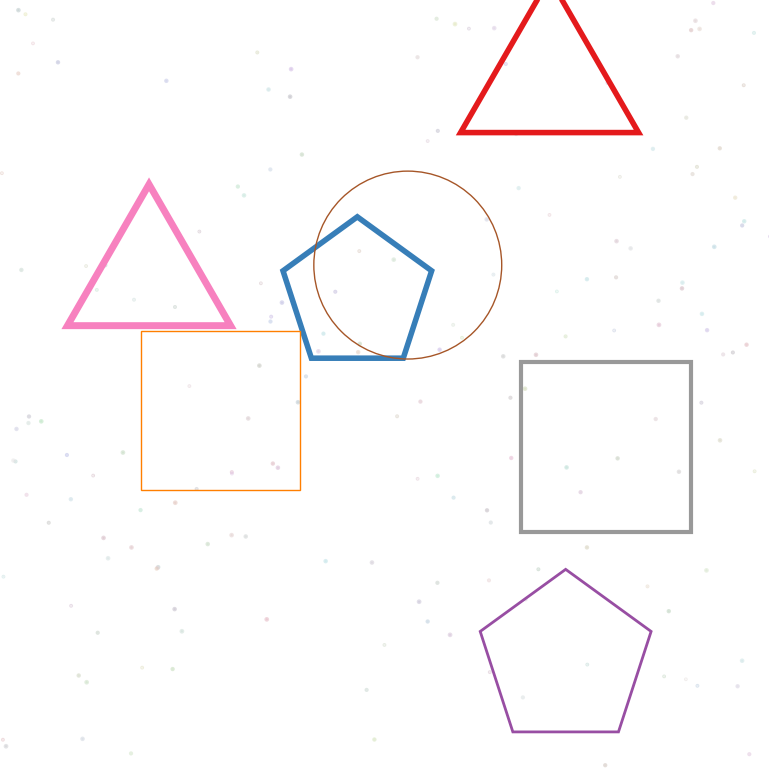[{"shape": "triangle", "thickness": 2, "radius": 0.67, "center": [0.714, 0.895]}, {"shape": "pentagon", "thickness": 2, "radius": 0.51, "center": [0.464, 0.617]}, {"shape": "pentagon", "thickness": 1, "radius": 0.58, "center": [0.735, 0.144]}, {"shape": "square", "thickness": 0.5, "radius": 0.52, "center": [0.286, 0.467]}, {"shape": "circle", "thickness": 0.5, "radius": 0.61, "center": [0.53, 0.656]}, {"shape": "triangle", "thickness": 2.5, "radius": 0.61, "center": [0.194, 0.638]}, {"shape": "square", "thickness": 1.5, "radius": 0.55, "center": [0.787, 0.419]}]